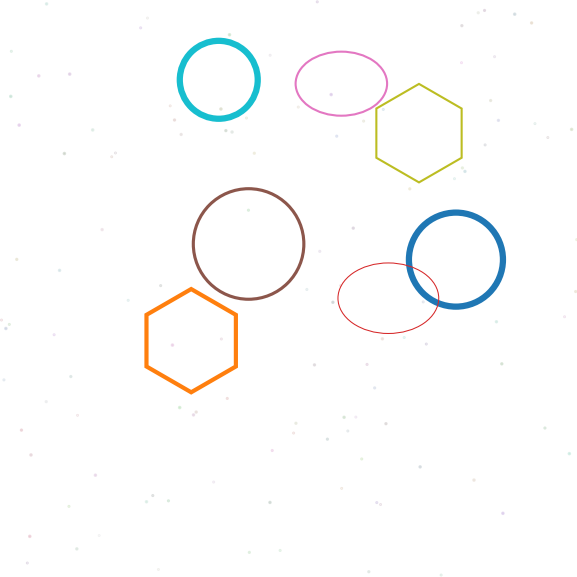[{"shape": "circle", "thickness": 3, "radius": 0.41, "center": [0.79, 0.55]}, {"shape": "hexagon", "thickness": 2, "radius": 0.45, "center": [0.331, 0.409]}, {"shape": "oval", "thickness": 0.5, "radius": 0.44, "center": [0.672, 0.483]}, {"shape": "circle", "thickness": 1.5, "radius": 0.48, "center": [0.43, 0.577]}, {"shape": "oval", "thickness": 1, "radius": 0.4, "center": [0.591, 0.854]}, {"shape": "hexagon", "thickness": 1, "radius": 0.43, "center": [0.726, 0.769]}, {"shape": "circle", "thickness": 3, "radius": 0.34, "center": [0.379, 0.861]}]